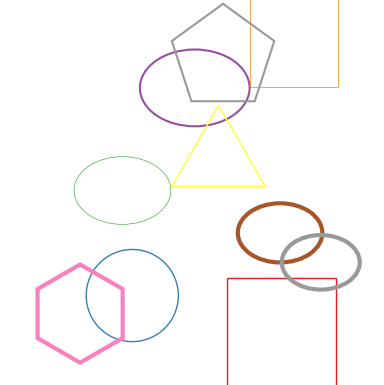[{"shape": "square", "thickness": 1, "radius": 0.71, "center": [0.731, 0.135]}, {"shape": "circle", "thickness": 1, "radius": 0.6, "center": [0.344, 0.232]}, {"shape": "oval", "thickness": 0.5, "radius": 0.63, "center": [0.318, 0.505]}, {"shape": "oval", "thickness": 1.5, "radius": 0.71, "center": [0.506, 0.772]}, {"shape": "square", "thickness": 0.5, "radius": 0.57, "center": [0.763, 0.888]}, {"shape": "triangle", "thickness": 1, "radius": 0.7, "center": [0.568, 0.586]}, {"shape": "oval", "thickness": 3, "radius": 0.55, "center": [0.727, 0.395]}, {"shape": "hexagon", "thickness": 3, "radius": 0.64, "center": [0.208, 0.186]}, {"shape": "oval", "thickness": 3, "radius": 0.51, "center": [0.833, 0.319]}, {"shape": "pentagon", "thickness": 1.5, "radius": 0.7, "center": [0.579, 0.85]}]